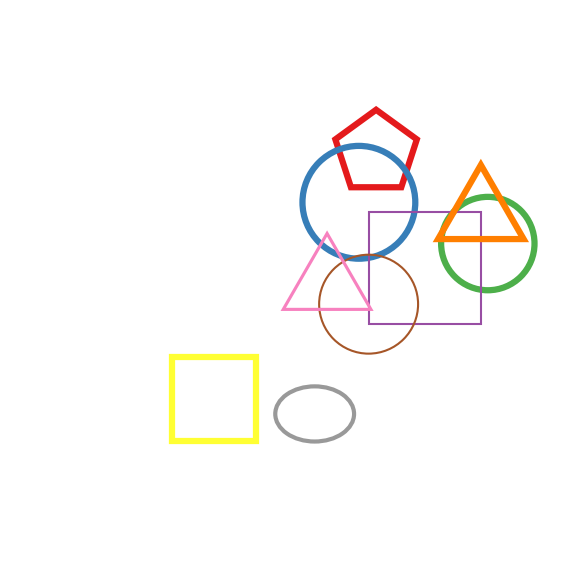[{"shape": "pentagon", "thickness": 3, "radius": 0.37, "center": [0.651, 0.735]}, {"shape": "circle", "thickness": 3, "radius": 0.49, "center": [0.621, 0.649]}, {"shape": "circle", "thickness": 3, "radius": 0.4, "center": [0.845, 0.577]}, {"shape": "square", "thickness": 1, "radius": 0.49, "center": [0.736, 0.535]}, {"shape": "triangle", "thickness": 3, "radius": 0.43, "center": [0.833, 0.628]}, {"shape": "square", "thickness": 3, "radius": 0.37, "center": [0.371, 0.308]}, {"shape": "circle", "thickness": 1, "radius": 0.43, "center": [0.638, 0.472]}, {"shape": "triangle", "thickness": 1.5, "radius": 0.44, "center": [0.566, 0.507]}, {"shape": "oval", "thickness": 2, "radius": 0.34, "center": [0.545, 0.282]}]